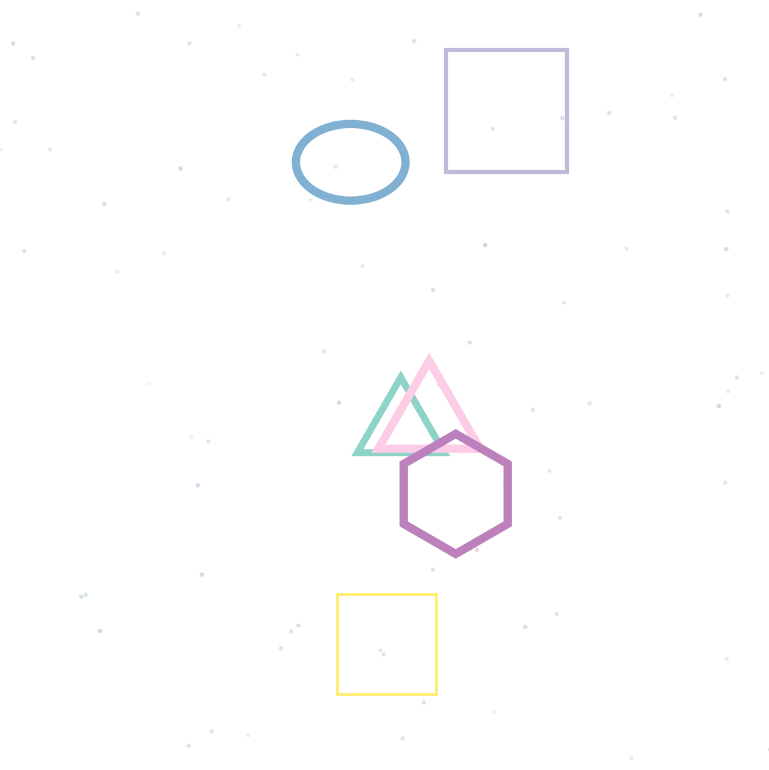[{"shape": "triangle", "thickness": 2.5, "radius": 0.33, "center": [0.521, 0.445]}, {"shape": "square", "thickness": 1.5, "radius": 0.39, "center": [0.658, 0.856]}, {"shape": "oval", "thickness": 3, "radius": 0.36, "center": [0.455, 0.789]}, {"shape": "triangle", "thickness": 3, "radius": 0.38, "center": [0.557, 0.455]}, {"shape": "hexagon", "thickness": 3, "radius": 0.39, "center": [0.592, 0.359]}, {"shape": "square", "thickness": 1, "radius": 0.32, "center": [0.502, 0.164]}]